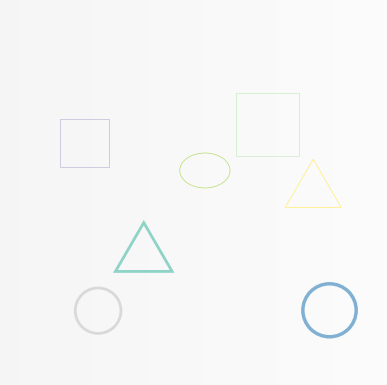[{"shape": "triangle", "thickness": 2, "radius": 0.42, "center": [0.371, 0.337]}, {"shape": "square", "thickness": 0.5, "radius": 0.32, "center": [0.217, 0.628]}, {"shape": "circle", "thickness": 2.5, "radius": 0.34, "center": [0.85, 0.194]}, {"shape": "oval", "thickness": 0.5, "radius": 0.32, "center": [0.529, 0.557]}, {"shape": "circle", "thickness": 2, "radius": 0.3, "center": [0.253, 0.193]}, {"shape": "square", "thickness": 0.5, "radius": 0.41, "center": [0.689, 0.677]}, {"shape": "triangle", "thickness": 0.5, "radius": 0.42, "center": [0.808, 0.503]}]